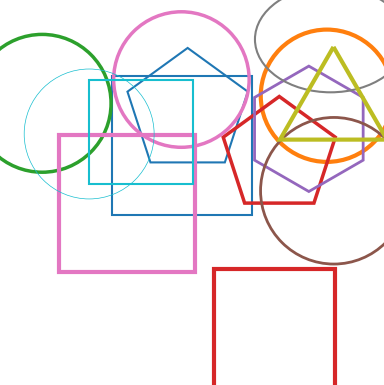[{"shape": "pentagon", "thickness": 1.5, "radius": 0.82, "center": [0.487, 0.711]}, {"shape": "square", "thickness": 1.5, "radius": 0.91, "center": [0.472, 0.622]}, {"shape": "circle", "thickness": 3, "radius": 0.86, "center": [0.849, 0.751]}, {"shape": "circle", "thickness": 2.5, "radius": 0.89, "center": [0.109, 0.732]}, {"shape": "pentagon", "thickness": 2.5, "radius": 0.77, "center": [0.725, 0.596]}, {"shape": "square", "thickness": 3, "radius": 0.78, "center": [0.712, 0.143]}, {"shape": "hexagon", "thickness": 2, "radius": 0.81, "center": [0.802, 0.665]}, {"shape": "circle", "thickness": 2, "radius": 0.95, "center": [0.867, 0.505]}, {"shape": "circle", "thickness": 2.5, "radius": 0.88, "center": [0.471, 0.793]}, {"shape": "square", "thickness": 3, "radius": 0.89, "center": [0.33, 0.471]}, {"shape": "oval", "thickness": 1.5, "radius": 0.98, "center": [0.859, 0.898]}, {"shape": "triangle", "thickness": 3, "radius": 0.8, "center": [0.866, 0.718]}, {"shape": "square", "thickness": 1.5, "radius": 0.68, "center": [0.367, 0.658]}, {"shape": "circle", "thickness": 0.5, "radius": 0.84, "center": [0.232, 0.652]}]